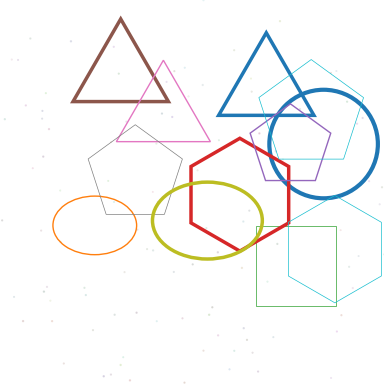[{"shape": "triangle", "thickness": 2.5, "radius": 0.71, "center": [0.692, 0.772]}, {"shape": "circle", "thickness": 3, "radius": 0.7, "center": [0.841, 0.626]}, {"shape": "oval", "thickness": 1, "radius": 0.54, "center": [0.246, 0.415]}, {"shape": "square", "thickness": 0.5, "radius": 0.52, "center": [0.769, 0.309]}, {"shape": "hexagon", "thickness": 2.5, "radius": 0.73, "center": [0.623, 0.494]}, {"shape": "pentagon", "thickness": 1, "radius": 0.55, "center": [0.754, 0.62]}, {"shape": "triangle", "thickness": 2.5, "radius": 0.72, "center": [0.314, 0.808]}, {"shape": "triangle", "thickness": 1, "radius": 0.7, "center": [0.424, 0.703]}, {"shape": "pentagon", "thickness": 0.5, "radius": 0.64, "center": [0.351, 0.547]}, {"shape": "oval", "thickness": 2.5, "radius": 0.71, "center": [0.539, 0.427]}, {"shape": "hexagon", "thickness": 0.5, "radius": 0.7, "center": [0.87, 0.353]}, {"shape": "pentagon", "thickness": 0.5, "radius": 0.71, "center": [0.808, 0.702]}]